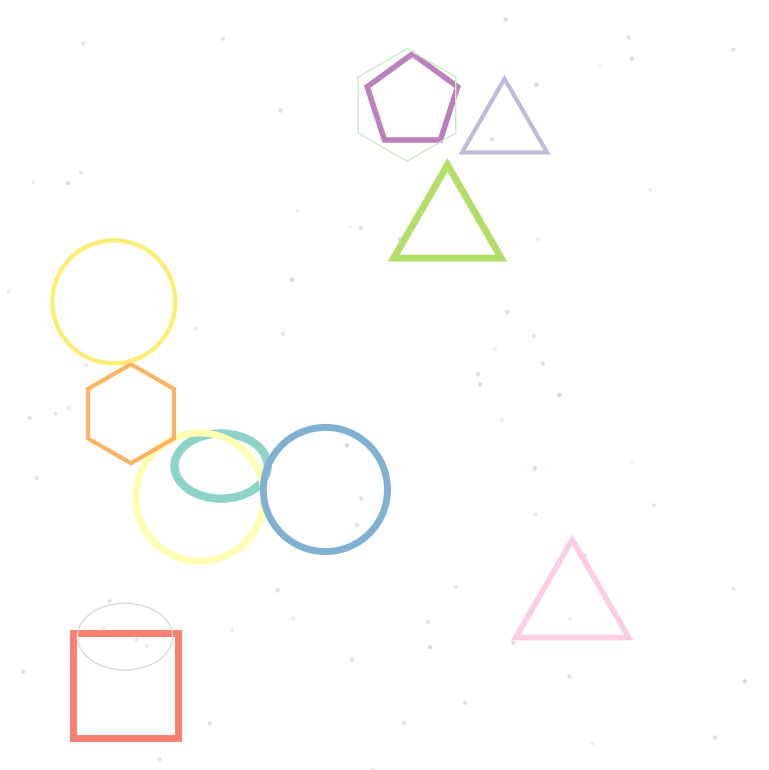[{"shape": "oval", "thickness": 3, "radius": 0.3, "center": [0.287, 0.395]}, {"shape": "circle", "thickness": 2.5, "radius": 0.42, "center": [0.26, 0.354]}, {"shape": "triangle", "thickness": 1.5, "radius": 0.32, "center": [0.655, 0.834]}, {"shape": "square", "thickness": 2.5, "radius": 0.34, "center": [0.163, 0.11]}, {"shape": "circle", "thickness": 2.5, "radius": 0.4, "center": [0.423, 0.364]}, {"shape": "hexagon", "thickness": 1.5, "radius": 0.32, "center": [0.17, 0.463]}, {"shape": "triangle", "thickness": 2.5, "radius": 0.4, "center": [0.581, 0.705]}, {"shape": "triangle", "thickness": 2, "radius": 0.42, "center": [0.743, 0.214]}, {"shape": "oval", "thickness": 0.5, "radius": 0.31, "center": [0.162, 0.173]}, {"shape": "pentagon", "thickness": 2, "radius": 0.31, "center": [0.536, 0.868]}, {"shape": "hexagon", "thickness": 0.5, "radius": 0.37, "center": [0.529, 0.864]}, {"shape": "circle", "thickness": 1.5, "radius": 0.4, "center": [0.148, 0.608]}]